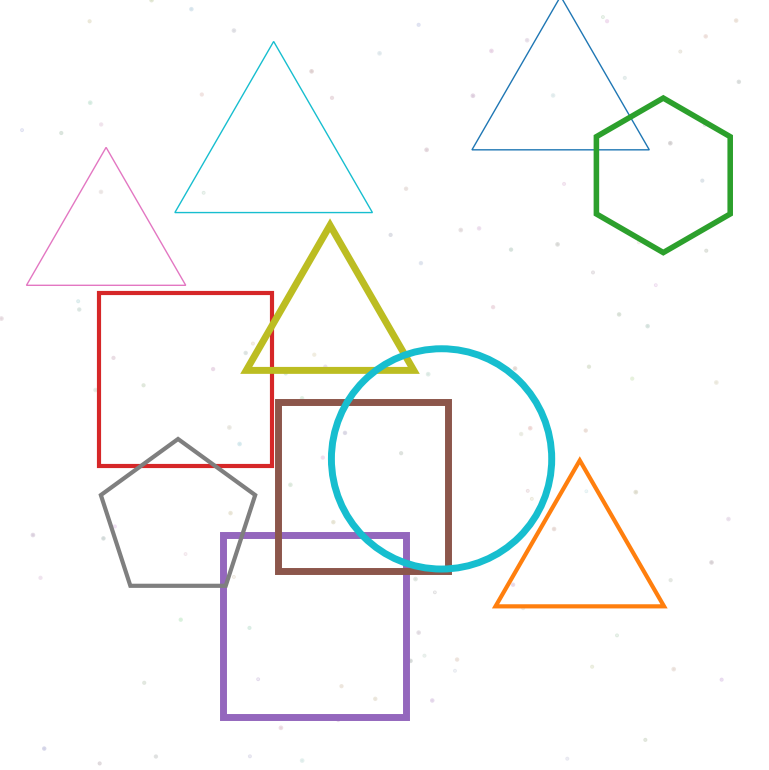[{"shape": "triangle", "thickness": 0.5, "radius": 0.66, "center": [0.728, 0.872]}, {"shape": "triangle", "thickness": 1.5, "radius": 0.63, "center": [0.753, 0.276]}, {"shape": "hexagon", "thickness": 2, "radius": 0.5, "center": [0.861, 0.772]}, {"shape": "square", "thickness": 1.5, "radius": 0.56, "center": [0.24, 0.507]}, {"shape": "square", "thickness": 2.5, "radius": 0.59, "center": [0.408, 0.187]}, {"shape": "square", "thickness": 2.5, "radius": 0.55, "center": [0.471, 0.368]}, {"shape": "triangle", "thickness": 0.5, "radius": 0.6, "center": [0.138, 0.689]}, {"shape": "pentagon", "thickness": 1.5, "radius": 0.53, "center": [0.231, 0.324]}, {"shape": "triangle", "thickness": 2.5, "radius": 0.63, "center": [0.429, 0.582]}, {"shape": "circle", "thickness": 2.5, "radius": 0.72, "center": [0.573, 0.404]}, {"shape": "triangle", "thickness": 0.5, "radius": 0.74, "center": [0.355, 0.798]}]